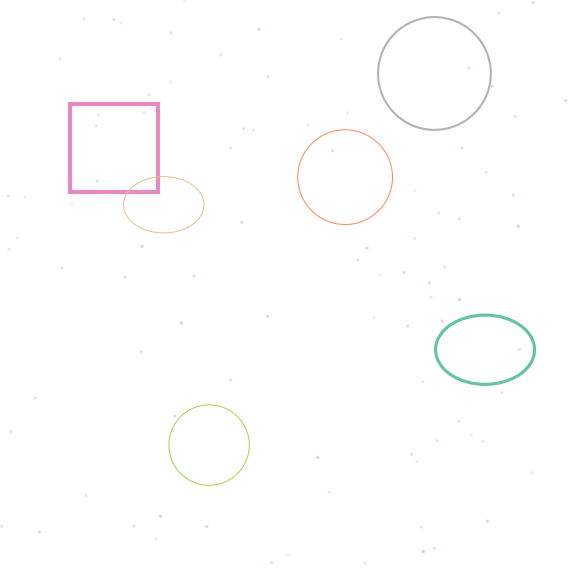[{"shape": "oval", "thickness": 1.5, "radius": 0.43, "center": [0.84, 0.394]}, {"shape": "circle", "thickness": 0.5, "radius": 0.41, "center": [0.598, 0.692]}, {"shape": "square", "thickness": 2, "radius": 0.38, "center": [0.197, 0.742]}, {"shape": "circle", "thickness": 0.5, "radius": 0.35, "center": [0.362, 0.228]}, {"shape": "oval", "thickness": 0.5, "radius": 0.35, "center": [0.284, 0.645]}, {"shape": "circle", "thickness": 1, "radius": 0.49, "center": [0.752, 0.872]}]